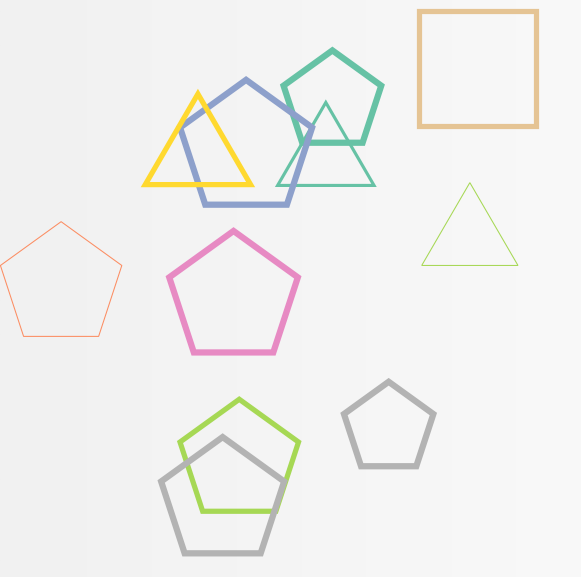[{"shape": "triangle", "thickness": 1.5, "radius": 0.48, "center": [0.561, 0.726]}, {"shape": "pentagon", "thickness": 3, "radius": 0.44, "center": [0.572, 0.823]}, {"shape": "pentagon", "thickness": 0.5, "radius": 0.55, "center": [0.105, 0.505]}, {"shape": "pentagon", "thickness": 3, "radius": 0.6, "center": [0.423, 0.741]}, {"shape": "pentagon", "thickness": 3, "radius": 0.58, "center": [0.402, 0.483]}, {"shape": "pentagon", "thickness": 2.5, "radius": 0.54, "center": [0.412, 0.201]}, {"shape": "triangle", "thickness": 0.5, "radius": 0.48, "center": [0.808, 0.587]}, {"shape": "triangle", "thickness": 2.5, "radius": 0.52, "center": [0.341, 0.732]}, {"shape": "square", "thickness": 2.5, "radius": 0.5, "center": [0.821, 0.88]}, {"shape": "pentagon", "thickness": 3, "radius": 0.56, "center": [0.383, 0.131]}, {"shape": "pentagon", "thickness": 3, "radius": 0.4, "center": [0.669, 0.257]}]